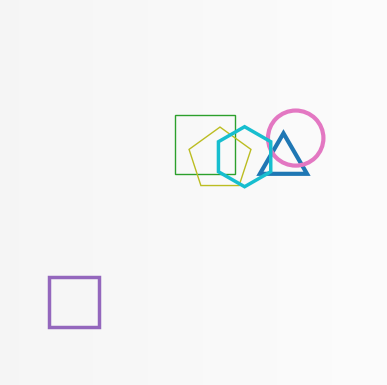[{"shape": "triangle", "thickness": 3, "radius": 0.35, "center": [0.732, 0.584]}, {"shape": "square", "thickness": 1, "radius": 0.39, "center": [0.529, 0.625]}, {"shape": "square", "thickness": 2.5, "radius": 0.32, "center": [0.19, 0.216]}, {"shape": "circle", "thickness": 3, "radius": 0.36, "center": [0.763, 0.641]}, {"shape": "pentagon", "thickness": 1, "radius": 0.42, "center": [0.568, 0.586]}, {"shape": "hexagon", "thickness": 2.5, "radius": 0.39, "center": [0.631, 0.593]}]